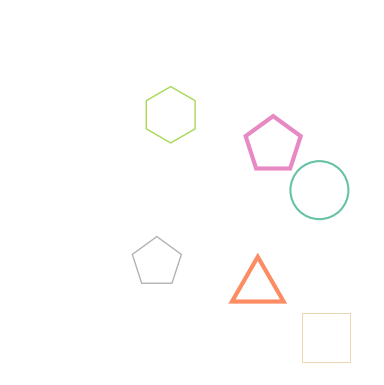[{"shape": "circle", "thickness": 1.5, "radius": 0.38, "center": [0.83, 0.506]}, {"shape": "triangle", "thickness": 3, "radius": 0.39, "center": [0.67, 0.255]}, {"shape": "pentagon", "thickness": 3, "radius": 0.38, "center": [0.709, 0.623]}, {"shape": "hexagon", "thickness": 1, "radius": 0.37, "center": [0.443, 0.702]}, {"shape": "square", "thickness": 0.5, "radius": 0.32, "center": [0.847, 0.123]}, {"shape": "pentagon", "thickness": 1, "radius": 0.33, "center": [0.407, 0.319]}]